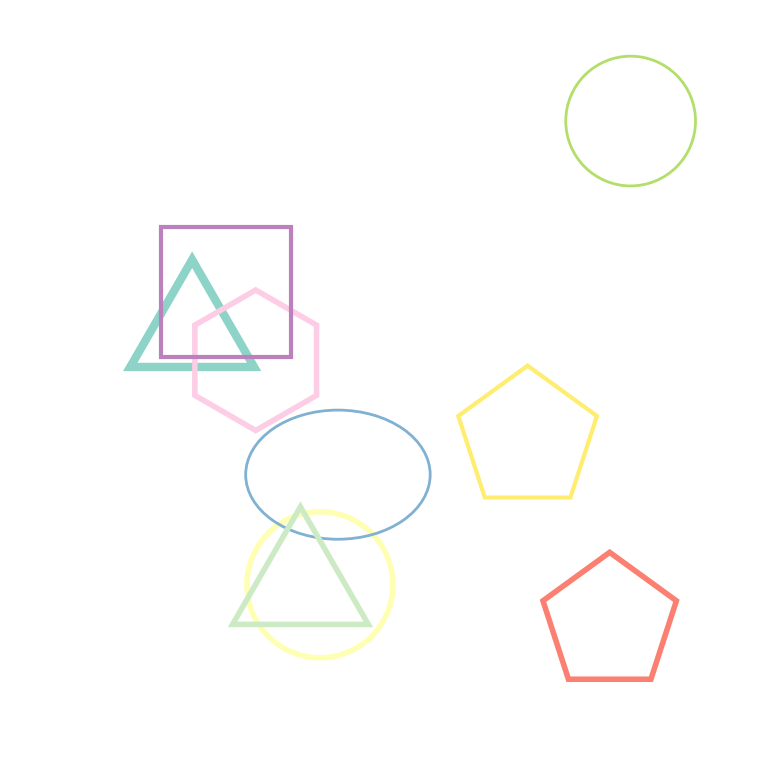[{"shape": "triangle", "thickness": 3, "radius": 0.46, "center": [0.25, 0.57]}, {"shape": "circle", "thickness": 2, "radius": 0.47, "center": [0.415, 0.241]}, {"shape": "pentagon", "thickness": 2, "radius": 0.46, "center": [0.792, 0.192]}, {"shape": "oval", "thickness": 1, "radius": 0.6, "center": [0.439, 0.384]}, {"shape": "circle", "thickness": 1, "radius": 0.42, "center": [0.819, 0.843]}, {"shape": "hexagon", "thickness": 2, "radius": 0.46, "center": [0.332, 0.532]}, {"shape": "square", "thickness": 1.5, "radius": 0.42, "center": [0.294, 0.621]}, {"shape": "triangle", "thickness": 2, "radius": 0.51, "center": [0.39, 0.24]}, {"shape": "pentagon", "thickness": 1.5, "radius": 0.47, "center": [0.685, 0.43]}]